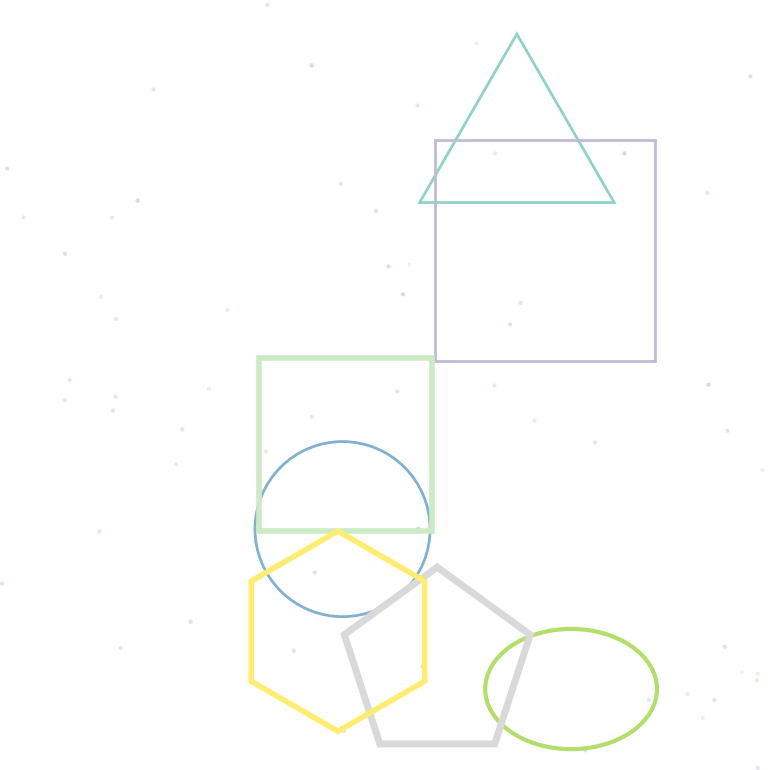[{"shape": "triangle", "thickness": 1, "radius": 0.73, "center": [0.671, 0.81]}, {"shape": "square", "thickness": 1, "radius": 0.72, "center": [0.708, 0.675]}, {"shape": "circle", "thickness": 1, "radius": 0.57, "center": [0.445, 0.313]}, {"shape": "oval", "thickness": 1.5, "radius": 0.56, "center": [0.742, 0.105]}, {"shape": "pentagon", "thickness": 2.5, "radius": 0.63, "center": [0.568, 0.137]}, {"shape": "square", "thickness": 2, "radius": 0.56, "center": [0.448, 0.422]}, {"shape": "hexagon", "thickness": 2, "radius": 0.65, "center": [0.439, 0.18]}]